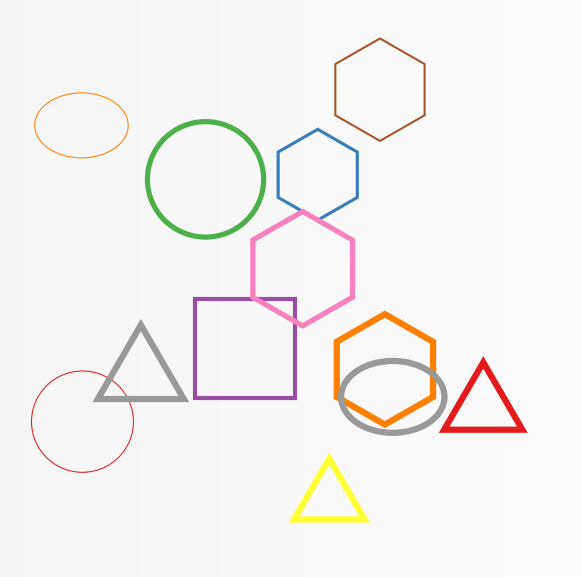[{"shape": "circle", "thickness": 0.5, "radius": 0.44, "center": [0.142, 0.269]}, {"shape": "triangle", "thickness": 3, "radius": 0.39, "center": [0.831, 0.294]}, {"shape": "hexagon", "thickness": 1.5, "radius": 0.39, "center": [0.547, 0.697]}, {"shape": "circle", "thickness": 2.5, "radius": 0.5, "center": [0.354, 0.689]}, {"shape": "square", "thickness": 2, "radius": 0.43, "center": [0.421, 0.396]}, {"shape": "hexagon", "thickness": 3, "radius": 0.48, "center": [0.662, 0.36]}, {"shape": "oval", "thickness": 0.5, "radius": 0.4, "center": [0.14, 0.782]}, {"shape": "triangle", "thickness": 3, "radius": 0.35, "center": [0.566, 0.135]}, {"shape": "hexagon", "thickness": 1, "radius": 0.44, "center": [0.654, 0.844]}, {"shape": "hexagon", "thickness": 2.5, "radius": 0.5, "center": [0.521, 0.534]}, {"shape": "oval", "thickness": 3, "radius": 0.44, "center": [0.676, 0.312]}, {"shape": "triangle", "thickness": 3, "radius": 0.43, "center": [0.242, 0.351]}]